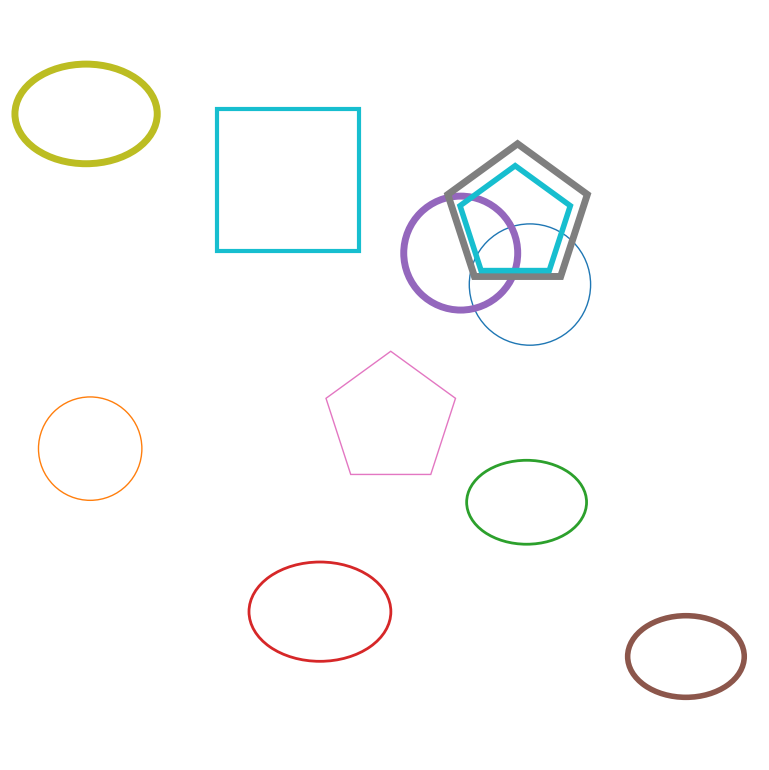[{"shape": "circle", "thickness": 0.5, "radius": 0.39, "center": [0.688, 0.63]}, {"shape": "circle", "thickness": 0.5, "radius": 0.34, "center": [0.117, 0.417]}, {"shape": "oval", "thickness": 1, "radius": 0.39, "center": [0.684, 0.348]}, {"shape": "oval", "thickness": 1, "radius": 0.46, "center": [0.415, 0.206]}, {"shape": "circle", "thickness": 2.5, "radius": 0.37, "center": [0.598, 0.671]}, {"shape": "oval", "thickness": 2, "radius": 0.38, "center": [0.891, 0.147]}, {"shape": "pentagon", "thickness": 0.5, "radius": 0.44, "center": [0.507, 0.455]}, {"shape": "pentagon", "thickness": 2.5, "radius": 0.48, "center": [0.672, 0.718]}, {"shape": "oval", "thickness": 2.5, "radius": 0.46, "center": [0.112, 0.852]}, {"shape": "pentagon", "thickness": 2, "radius": 0.38, "center": [0.669, 0.709]}, {"shape": "square", "thickness": 1.5, "radius": 0.46, "center": [0.374, 0.767]}]